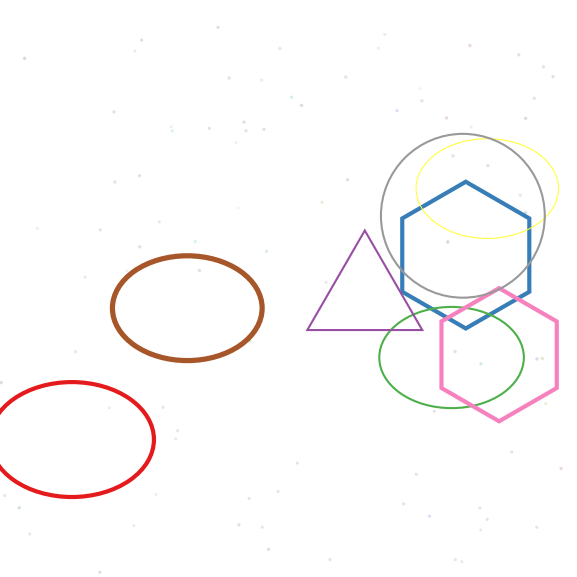[{"shape": "oval", "thickness": 2, "radius": 0.71, "center": [0.124, 0.238]}, {"shape": "hexagon", "thickness": 2, "radius": 0.64, "center": [0.807, 0.557]}, {"shape": "oval", "thickness": 1, "radius": 0.63, "center": [0.782, 0.38]}, {"shape": "triangle", "thickness": 1, "radius": 0.57, "center": [0.632, 0.485]}, {"shape": "oval", "thickness": 0.5, "radius": 0.62, "center": [0.844, 0.673]}, {"shape": "oval", "thickness": 2.5, "radius": 0.65, "center": [0.324, 0.465]}, {"shape": "hexagon", "thickness": 2, "radius": 0.58, "center": [0.864, 0.385]}, {"shape": "circle", "thickness": 1, "radius": 0.71, "center": [0.801, 0.626]}]